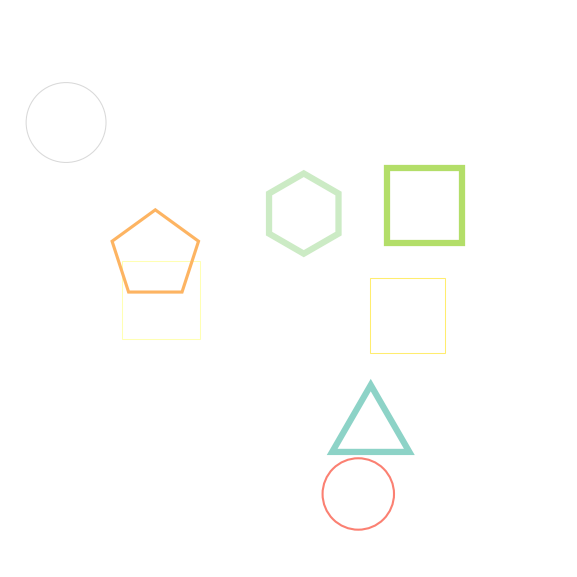[{"shape": "triangle", "thickness": 3, "radius": 0.39, "center": [0.642, 0.255]}, {"shape": "square", "thickness": 0.5, "radius": 0.34, "center": [0.279, 0.48]}, {"shape": "circle", "thickness": 1, "radius": 0.31, "center": [0.62, 0.144]}, {"shape": "pentagon", "thickness": 1.5, "radius": 0.39, "center": [0.269, 0.557]}, {"shape": "square", "thickness": 3, "radius": 0.33, "center": [0.736, 0.643]}, {"shape": "circle", "thickness": 0.5, "radius": 0.35, "center": [0.114, 0.787]}, {"shape": "hexagon", "thickness": 3, "radius": 0.35, "center": [0.526, 0.629]}, {"shape": "square", "thickness": 0.5, "radius": 0.32, "center": [0.706, 0.453]}]